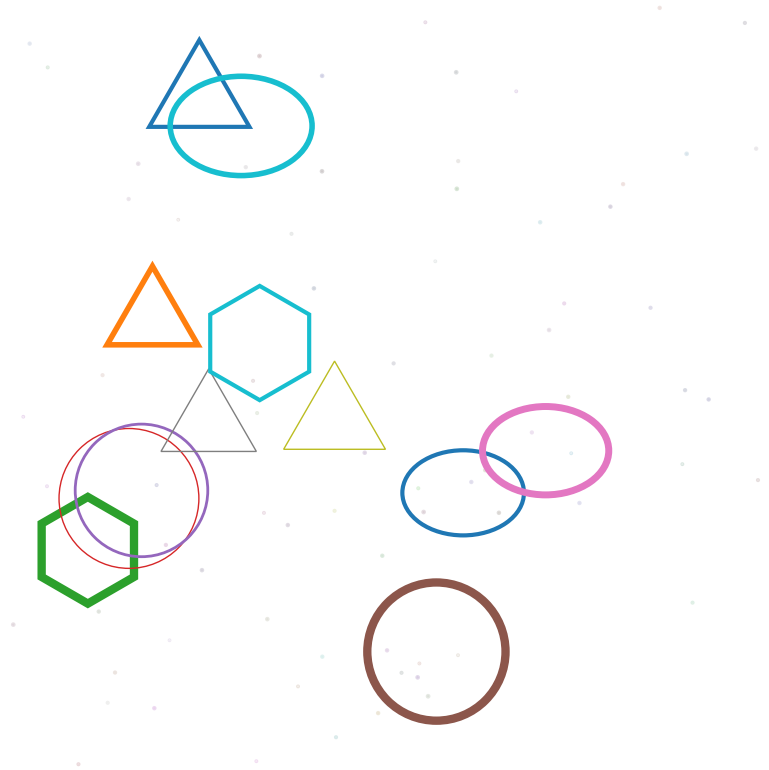[{"shape": "triangle", "thickness": 1.5, "radius": 0.38, "center": [0.259, 0.873]}, {"shape": "oval", "thickness": 1.5, "radius": 0.39, "center": [0.601, 0.36]}, {"shape": "triangle", "thickness": 2, "radius": 0.34, "center": [0.198, 0.586]}, {"shape": "hexagon", "thickness": 3, "radius": 0.35, "center": [0.114, 0.285]}, {"shape": "circle", "thickness": 0.5, "radius": 0.45, "center": [0.167, 0.353]}, {"shape": "circle", "thickness": 1, "radius": 0.43, "center": [0.184, 0.363]}, {"shape": "circle", "thickness": 3, "radius": 0.45, "center": [0.567, 0.154]}, {"shape": "oval", "thickness": 2.5, "radius": 0.41, "center": [0.709, 0.415]}, {"shape": "triangle", "thickness": 0.5, "radius": 0.36, "center": [0.271, 0.449]}, {"shape": "triangle", "thickness": 0.5, "radius": 0.38, "center": [0.434, 0.455]}, {"shape": "hexagon", "thickness": 1.5, "radius": 0.37, "center": [0.337, 0.554]}, {"shape": "oval", "thickness": 2, "radius": 0.46, "center": [0.313, 0.836]}]